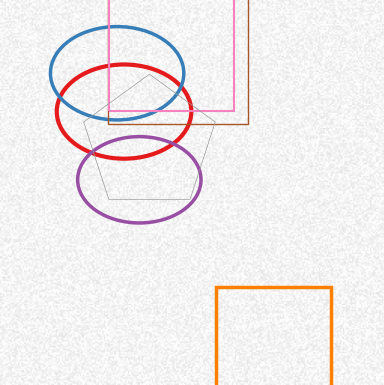[{"shape": "oval", "thickness": 3, "radius": 0.87, "center": [0.322, 0.71]}, {"shape": "oval", "thickness": 2.5, "radius": 0.87, "center": [0.304, 0.81]}, {"shape": "oval", "thickness": 2.5, "radius": 0.8, "center": [0.362, 0.533]}, {"shape": "square", "thickness": 2.5, "radius": 0.75, "center": [0.709, 0.104]}, {"shape": "square", "thickness": 1, "radius": 0.91, "center": [0.463, 0.859]}, {"shape": "square", "thickness": 1.5, "radius": 0.81, "center": [0.445, 0.875]}, {"shape": "pentagon", "thickness": 0.5, "radius": 0.9, "center": [0.388, 0.628]}]